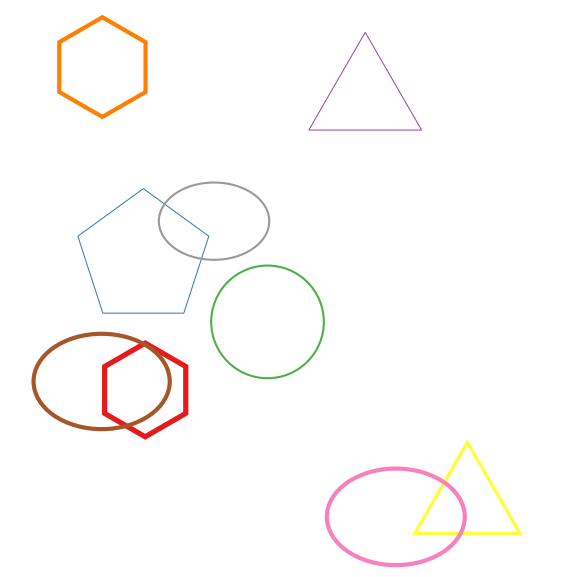[{"shape": "hexagon", "thickness": 2.5, "radius": 0.41, "center": [0.251, 0.324]}, {"shape": "pentagon", "thickness": 0.5, "radius": 0.6, "center": [0.248, 0.553]}, {"shape": "circle", "thickness": 1, "radius": 0.49, "center": [0.463, 0.442]}, {"shape": "triangle", "thickness": 0.5, "radius": 0.56, "center": [0.632, 0.83]}, {"shape": "hexagon", "thickness": 2, "radius": 0.43, "center": [0.177, 0.883]}, {"shape": "triangle", "thickness": 1.5, "radius": 0.53, "center": [0.809, 0.128]}, {"shape": "oval", "thickness": 2, "radius": 0.59, "center": [0.176, 0.339]}, {"shape": "oval", "thickness": 2, "radius": 0.6, "center": [0.685, 0.104]}, {"shape": "oval", "thickness": 1, "radius": 0.48, "center": [0.371, 0.616]}]